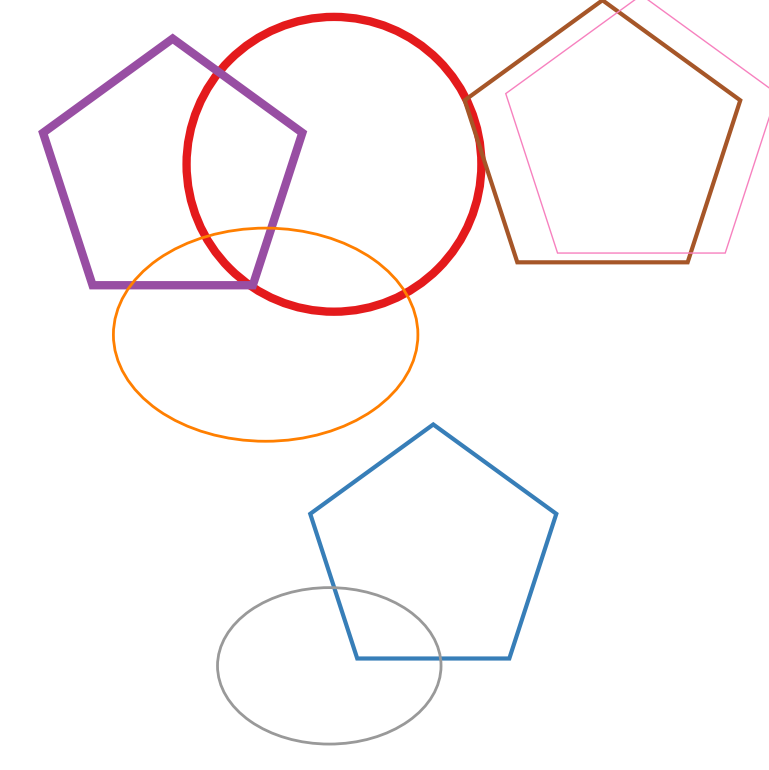[{"shape": "circle", "thickness": 3, "radius": 0.96, "center": [0.434, 0.787]}, {"shape": "pentagon", "thickness": 1.5, "radius": 0.84, "center": [0.563, 0.281]}, {"shape": "pentagon", "thickness": 3, "radius": 0.89, "center": [0.224, 0.773]}, {"shape": "oval", "thickness": 1, "radius": 0.99, "center": [0.345, 0.565]}, {"shape": "pentagon", "thickness": 1.5, "radius": 0.94, "center": [0.782, 0.812]}, {"shape": "pentagon", "thickness": 0.5, "radius": 0.93, "center": [0.833, 0.821]}, {"shape": "oval", "thickness": 1, "radius": 0.73, "center": [0.428, 0.135]}]